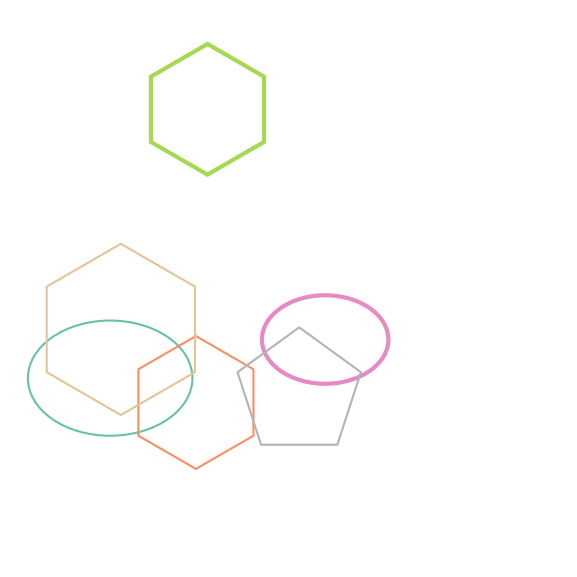[{"shape": "oval", "thickness": 1, "radius": 0.71, "center": [0.191, 0.344]}, {"shape": "hexagon", "thickness": 1, "radius": 0.58, "center": [0.339, 0.302]}, {"shape": "oval", "thickness": 2, "radius": 0.55, "center": [0.563, 0.411]}, {"shape": "hexagon", "thickness": 2, "radius": 0.57, "center": [0.359, 0.81]}, {"shape": "hexagon", "thickness": 1, "radius": 0.74, "center": [0.209, 0.429]}, {"shape": "pentagon", "thickness": 1, "radius": 0.56, "center": [0.518, 0.32]}]